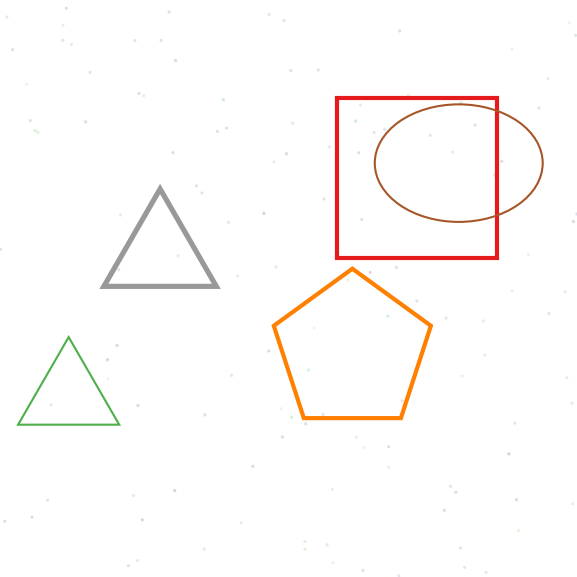[{"shape": "square", "thickness": 2, "radius": 0.69, "center": [0.723, 0.691]}, {"shape": "triangle", "thickness": 1, "radius": 0.51, "center": [0.119, 0.314]}, {"shape": "pentagon", "thickness": 2, "radius": 0.72, "center": [0.61, 0.391]}, {"shape": "oval", "thickness": 1, "radius": 0.73, "center": [0.794, 0.717]}, {"shape": "triangle", "thickness": 2.5, "radius": 0.56, "center": [0.277, 0.559]}]